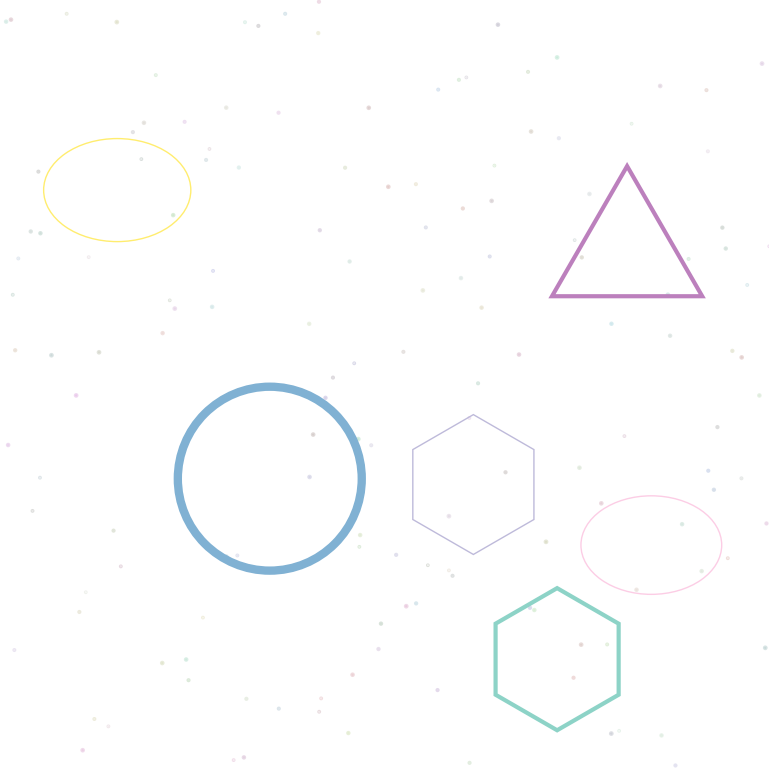[{"shape": "hexagon", "thickness": 1.5, "radius": 0.46, "center": [0.724, 0.144]}, {"shape": "hexagon", "thickness": 0.5, "radius": 0.45, "center": [0.615, 0.371]}, {"shape": "circle", "thickness": 3, "radius": 0.6, "center": [0.35, 0.378]}, {"shape": "oval", "thickness": 0.5, "radius": 0.46, "center": [0.846, 0.292]}, {"shape": "triangle", "thickness": 1.5, "radius": 0.56, "center": [0.814, 0.672]}, {"shape": "oval", "thickness": 0.5, "radius": 0.48, "center": [0.152, 0.753]}]